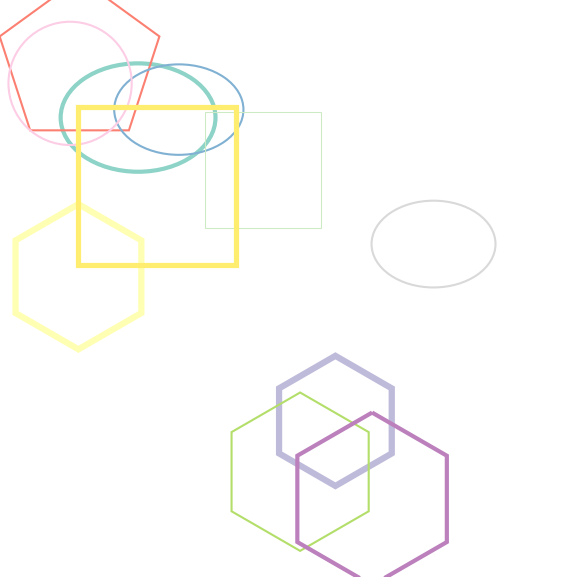[{"shape": "oval", "thickness": 2, "radius": 0.67, "center": [0.239, 0.796]}, {"shape": "hexagon", "thickness": 3, "radius": 0.63, "center": [0.136, 0.52]}, {"shape": "hexagon", "thickness": 3, "radius": 0.56, "center": [0.581, 0.27]}, {"shape": "pentagon", "thickness": 1, "radius": 0.73, "center": [0.138, 0.891]}, {"shape": "oval", "thickness": 1, "radius": 0.56, "center": [0.31, 0.809]}, {"shape": "hexagon", "thickness": 1, "radius": 0.69, "center": [0.52, 0.182]}, {"shape": "circle", "thickness": 1, "radius": 0.53, "center": [0.121, 0.855]}, {"shape": "oval", "thickness": 1, "radius": 0.54, "center": [0.751, 0.577]}, {"shape": "hexagon", "thickness": 2, "radius": 0.75, "center": [0.644, 0.135]}, {"shape": "square", "thickness": 0.5, "radius": 0.5, "center": [0.455, 0.705]}, {"shape": "square", "thickness": 2.5, "radius": 0.68, "center": [0.272, 0.676]}]